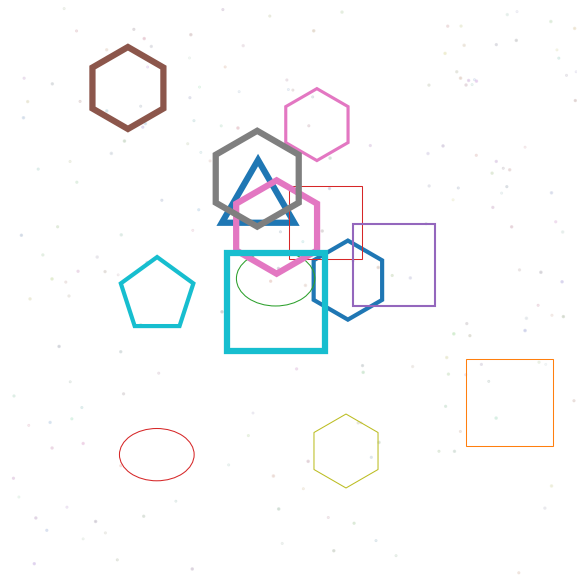[{"shape": "hexagon", "thickness": 2, "radius": 0.34, "center": [0.602, 0.514]}, {"shape": "triangle", "thickness": 3, "radius": 0.36, "center": [0.447, 0.65]}, {"shape": "square", "thickness": 0.5, "radius": 0.38, "center": [0.882, 0.303]}, {"shape": "oval", "thickness": 0.5, "radius": 0.34, "center": [0.477, 0.517]}, {"shape": "square", "thickness": 0.5, "radius": 0.31, "center": [0.564, 0.614]}, {"shape": "oval", "thickness": 0.5, "radius": 0.32, "center": [0.272, 0.212]}, {"shape": "square", "thickness": 1, "radius": 0.36, "center": [0.683, 0.54]}, {"shape": "hexagon", "thickness": 3, "radius": 0.35, "center": [0.222, 0.847]}, {"shape": "hexagon", "thickness": 3, "radius": 0.4, "center": [0.479, 0.606]}, {"shape": "hexagon", "thickness": 1.5, "radius": 0.31, "center": [0.549, 0.783]}, {"shape": "hexagon", "thickness": 3, "radius": 0.41, "center": [0.445, 0.69]}, {"shape": "hexagon", "thickness": 0.5, "radius": 0.32, "center": [0.599, 0.218]}, {"shape": "square", "thickness": 3, "radius": 0.42, "center": [0.478, 0.476]}, {"shape": "pentagon", "thickness": 2, "radius": 0.33, "center": [0.272, 0.488]}]